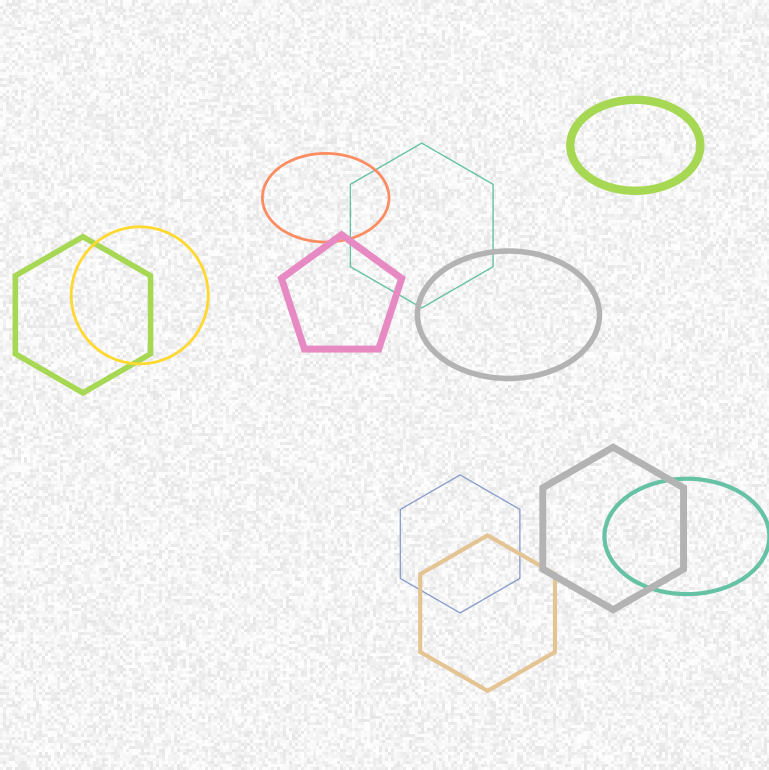[{"shape": "hexagon", "thickness": 0.5, "radius": 0.54, "center": [0.548, 0.707]}, {"shape": "oval", "thickness": 1.5, "radius": 0.54, "center": [0.892, 0.303]}, {"shape": "oval", "thickness": 1, "radius": 0.41, "center": [0.423, 0.743]}, {"shape": "hexagon", "thickness": 0.5, "radius": 0.45, "center": [0.598, 0.294]}, {"shape": "pentagon", "thickness": 2.5, "radius": 0.41, "center": [0.444, 0.613]}, {"shape": "oval", "thickness": 3, "radius": 0.42, "center": [0.825, 0.811]}, {"shape": "hexagon", "thickness": 2, "radius": 0.51, "center": [0.108, 0.591]}, {"shape": "circle", "thickness": 1, "radius": 0.44, "center": [0.181, 0.616]}, {"shape": "hexagon", "thickness": 1.5, "radius": 0.51, "center": [0.633, 0.204]}, {"shape": "hexagon", "thickness": 2.5, "radius": 0.53, "center": [0.796, 0.314]}, {"shape": "oval", "thickness": 2, "radius": 0.59, "center": [0.66, 0.591]}]